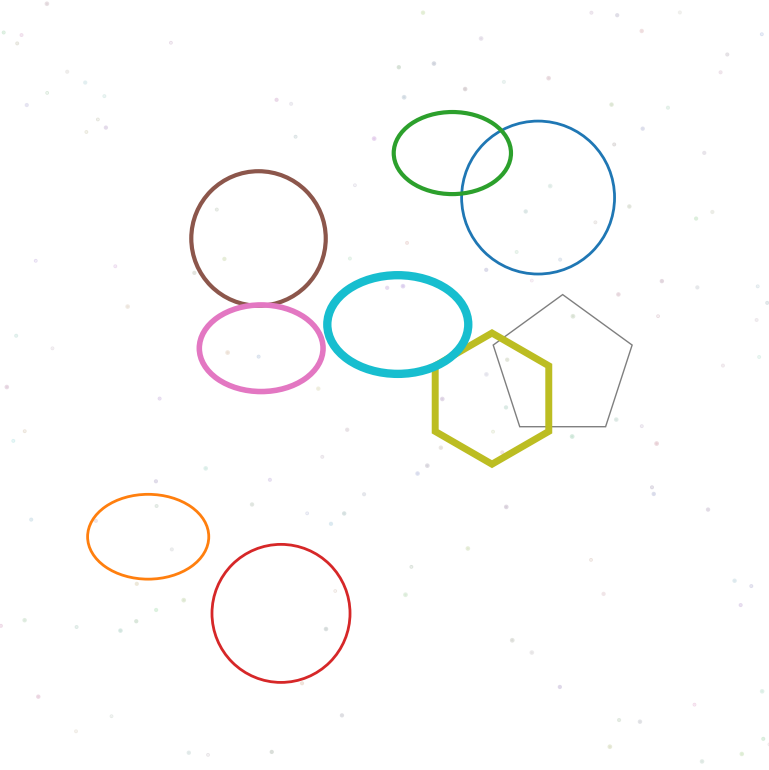[{"shape": "circle", "thickness": 1, "radius": 0.5, "center": [0.699, 0.743]}, {"shape": "oval", "thickness": 1, "radius": 0.39, "center": [0.192, 0.303]}, {"shape": "oval", "thickness": 1.5, "radius": 0.38, "center": [0.587, 0.801]}, {"shape": "circle", "thickness": 1, "radius": 0.45, "center": [0.365, 0.203]}, {"shape": "circle", "thickness": 1.5, "radius": 0.44, "center": [0.336, 0.69]}, {"shape": "oval", "thickness": 2, "radius": 0.4, "center": [0.339, 0.548]}, {"shape": "pentagon", "thickness": 0.5, "radius": 0.47, "center": [0.731, 0.523]}, {"shape": "hexagon", "thickness": 2.5, "radius": 0.43, "center": [0.639, 0.482]}, {"shape": "oval", "thickness": 3, "radius": 0.46, "center": [0.517, 0.579]}]